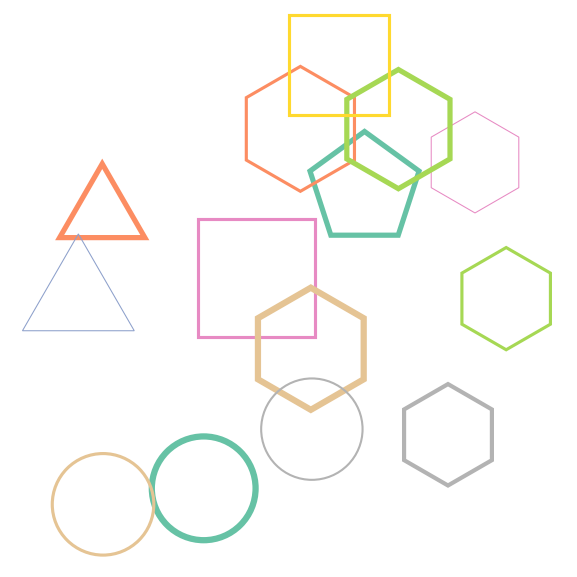[{"shape": "circle", "thickness": 3, "radius": 0.45, "center": [0.353, 0.154]}, {"shape": "pentagon", "thickness": 2.5, "radius": 0.5, "center": [0.631, 0.672]}, {"shape": "hexagon", "thickness": 1.5, "radius": 0.54, "center": [0.52, 0.776]}, {"shape": "triangle", "thickness": 2.5, "radius": 0.43, "center": [0.177, 0.63]}, {"shape": "triangle", "thickness": 0.5, "radius": 0.56, "center": [0.136, 0.482]}, {"shape": "hexagon", "thickness": 0.5, "radius": 0.44, "center": [0.823, 0.718]}, {"shape": "square", "thickness": 1.5, "radius": 0.51, "center": [0.444, 0.518]}, {"shape": "hexagon", "thickness": 2.5, "radius": 0.52, "center": [0.69, 0.776]}, {"shape": "hexagon", "thickness": 1.5, "radius": 0.44, "center": [0.876, 0.482]}, {"shape": "square", "thickness": 1.5, "radius": 0.43, "center": [0.587, 0.886]}, {"shape": "hexagon", "thickness": 3, "radius": 0.53, "center": [0.538, 0.395]}, {"shape": "circle", "thickness": 1.5, "radius": 0.44, "center": [0.178, 0.126]}, {"shape": "hexagon", "thickness": 2, "radius": 0.44, "center": [0.776, 0.246]}, {"shape": "circle", "thickness": 1, "radius": 0.44, "center": [0.54, 0.256]}]